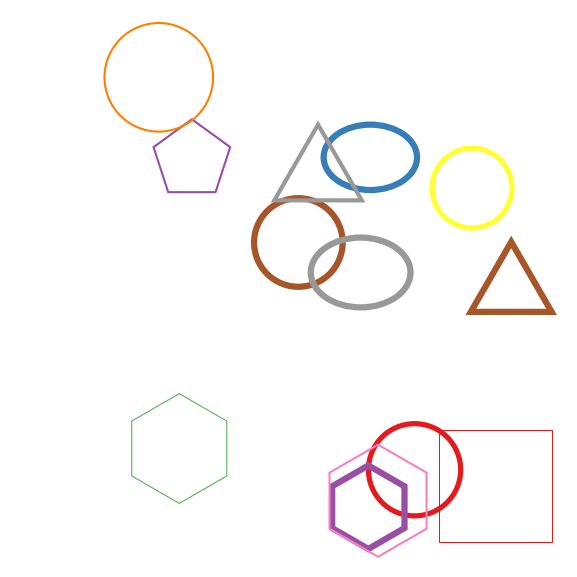[{"shape": "circle", "thickness": 2.5, "radius": 0.4, "center": [0.718, 0.186]}, {"shape": "square", "thickness": 0.5, "radius": 0.49, "center": [0.858, 0.158]}, {"shape": "oval", "thickness": 3, "radius": 0.4, "center": [0.641, 0.727]}, {"shape": "hexagon", "thickness": 0.5, "radius": 0.48, "center": [0.31, 0.222]}, {"shape": "pentagon", "thickness": 1, "radius": 0.35, "center": [0.332, 0.723]}, {"shape": "hexagon", "thickness": 3, "radius": 0.36, "center": [0.638, 0.121]}, {"shape": "circle", "thickness": 1, "radius": 0.47, "center": [0.275, 0.865]}, {"shape": "circle", "thickness": 2.5, "radius": 0.35, "center": [0.817, 0.673]}, {"shape": "triangle", "thickness": 3, "radius": 0.4, "center": [0.885, 0.499]}, {"shape": "circle", "thickness": 3, "radius": 0.38, "center": [0.517, 0.579]}, {"shape": "hexagon", "thickness": 1, "radius": 0.49, "center": [0.655, 0.132]}, {"shape": "oval", "thickness": 3, "radius": 0.43, "center": [0.624, 0.527]}, {"shape": "triangle", "thickness": 2, "radius": 0.44, "center": [0.551, 0.696]}]